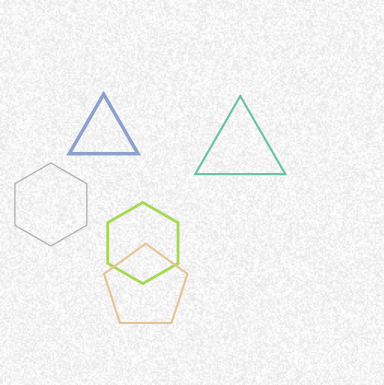[{"shape": "triangle", "thickness": 1.5, "radius": 0.68, "center": [0.624, 0.615]}, {"shape": "triangle", "thickness": 2.5, "radius": 0.52, "center": [0.269, 0.652]}, {"shape": "hexagon", "thickness": 2, "radius": 0.53, "center": [0.371, 0.369]}, {"shape": "pentagon", "thickness": 1.5, "radius": 0.57, "center": [0.379, 0.253]}, {"shape": "hexagon", "thickness": 1, "radius": 0.54, "center": [0.132, 0.469]}]